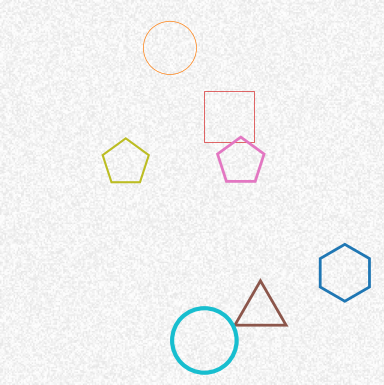[{"shape": "hexagon", "thickness": 2, "radius": 0.37, "center": [0.896, 0.291]}, {"shape": "circle", "thickness": 0.5, "radius": 0.35, "center": [0.441, 0.876]}, {"shape": "square", "thickness": 0.5, "radius": 0.33, "center": [0.595, 0.697]}, {"shape": "triangle", "thickness": 2, "radius": 0.38, "center": [0.677, 0.194]}, {"shape": "pentagon", "thickness": 2, "radius": 0.32, "center": [0.625, 0.58]}, {"shape": "pentagon", "thickness": 1.5, "radius": 0.31, "center": [0.327, 0.578]}, {"shape": "circle", "thickness": 3, "radius": 0.42, "center": [0.531, 0.116]}]